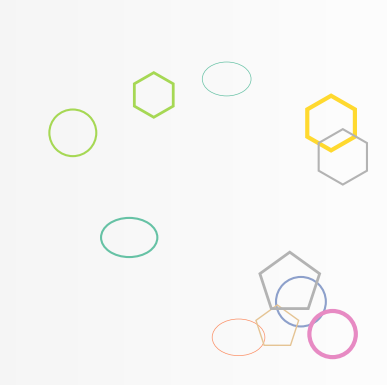[{"shape": "oval", "thickness": 1.5, "radius": 0.36, "center": [0.333, 0.383]}, {"shape": "oval", "thickness": 0.5, "radius": 0.31, "center": [0.585, 0.795]}, {"shape": "oval", "thickness": 0.5, "radius": 0.34, "center": [0.616, 0.124]}, {"shape": "circle", "thickness": 1.5, "radius": 0.32, "center": [0.777, 0.216]}, {"shape": "circle", "thickness": 3, "radius": 0.3, "center": [0.858, 0.132]}, {"shape": "hexagon", "thickness": 2, "radius": 0.29, "center": [0.397, 0.753]}, {"shape": "circle", "thickness": 1.5, "radius": 0.3, "center": [0.188, 0.655]}, {"shape": "hexagon", "thickness": 3, "radius": 0.35, "center": [0.854, 0.68]}, {"shape": "pentagon", "thickness": 1, "radius": 0.29, "center": [0.716, 0.15]}, {"shape": "pentagon", "thickness": 2, "radius": 0.41, "center": [0.748, 0.264]}, {"shape": "hexagon", "thickness": 1.5, "radius": 0.36, "center": [0.885, 0.593]}]